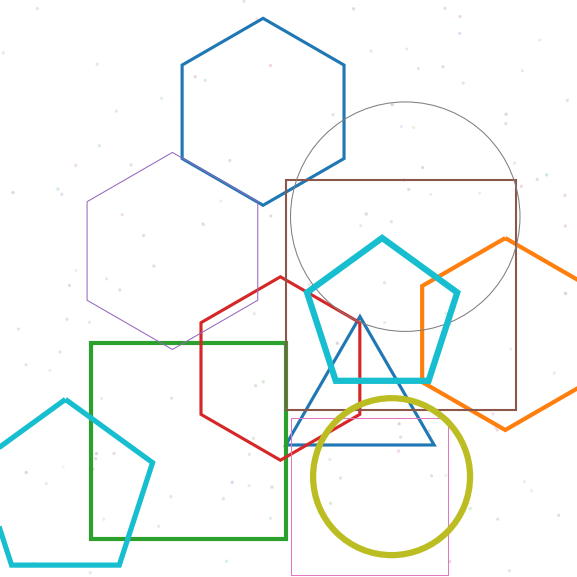[{"shape": "triangle", "thickness": 1.5, "radius": 0.74, "center": [0.623, 0.303]}, {"shape": "hexagon", "thickness": 1.5, "radius": 0.81, "center": [0.456, 0.806]}, {"shape": "hexagon", "thickness": 2, "radius": 0.83, "center": [0.875, 0.421]}, {"shape": "square", "thickness": 2, "radius": 0.85, "center": [0.327, 0.235]}, {"shape": "hexagon", "thickness": 1.5, "radius": 0.79, "center": [0.486, 0.361]}, {"shape": "hexagon", "thickness": 0.5, "radius": 0.85, "center": [0.299, 0.565]}, {"shape": "square", "thickness": 1, "radius": 1.0, "center": [0.694, 0.488]}, {"shape": "square", "thickness": 0.5, "radius": 0.68, "center": [0.64, 0.14]}, {"shape": "circle", "thickness": 0.5, "radius": 0.99, "center": [0.702, 0.624]}, {"shape": "circle", "thickness": 3, "radius": 0.68, "center": [0.678, 0.174]}, {"shape": "pentagon", "thickness": 3, "radius": 0.68, "center": [0.662, 0.45]}, {"shape": "pentagon", "thickness": 2.5, "radius": 0.79, "center": [0.113, 0.149]}]